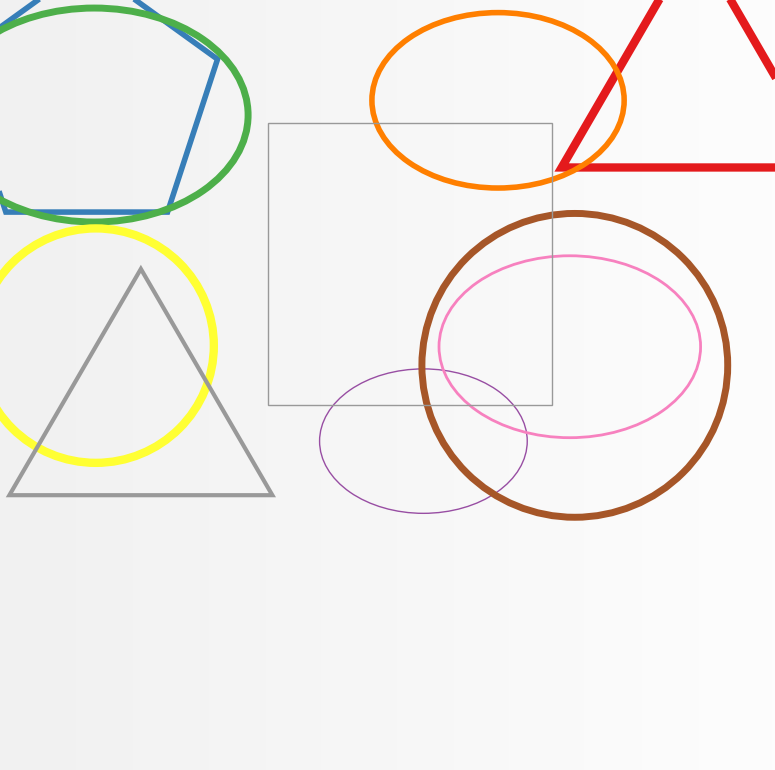[{"shape": "triangle", "thickness": 3, "radius": 0.99, "center": [0.897, 0.882]}, {"shape": "pentagon", "thickness": 2, "radius": 0.89, "center": [0.112, 0.868]}, {"shape": "oval", "thickness": 2.5, "radius": 0.99, "center": [0.122, 0.851]}, {"shape": "oval", "thickness": 0.5, "radius": 0.67, "center": [0.546, 0.427]}, {"shape": "oval", "thickness": 2, "radius": 0.81, "center": [0.643, 0.87]}, {"shape": "circle", "thickness": 3, "radius": 0.76, "center": [0.124, 0.551]}, {"shape": "circle", "thickness": 2.5, "radius": 0.99, "center": [0.742, 0.526]}, {"shape": "oval", "thickness": 1, "radius": 0.84, "center": [0.735, 0.55]}, {"shape": "triangle", "thickness": 1.5, "radius": 0.98, "center": [0.182, 0.455]}, {"shape": "square", "thickness": 0.5, "radius": 0.92, "center": [0.529, 0.657]}]